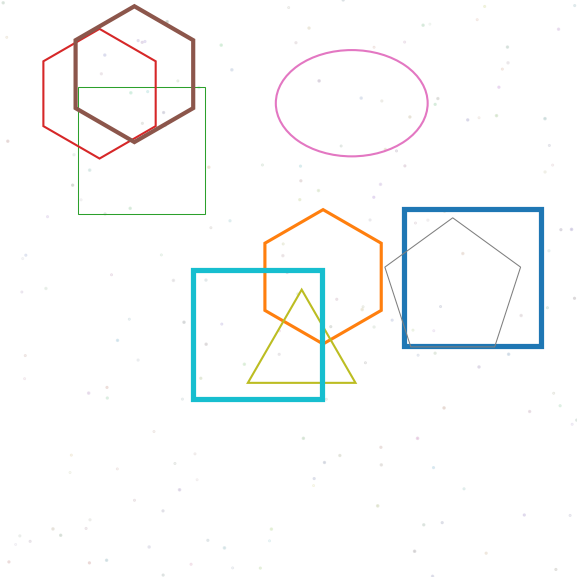[{"shape": "square", "thickness": 2.5, "radius": 0.59, "center": [0.818, 0.519]}, {"shape": "hexagon", "thickness": 1.5, "radius": 0.58, "center": [0.559, 0.52]}, {"shape": "square", "thickness": 0.5, "radius": 0.55, "center": [0.245, 0.738]}, {"shape": "hexagon", "thickness": 1, "radius": 0.56, "center": [0.172, 0.837]}, {"shape": "hexagon", "thickness": 2, "radius": 0.59, "center": [0.233, 0.871]}, {"shape": "oval", "thickness": 1, "radius": 0.66, "center": [0.609, 0.82]}, {"shape": "pentagon", "thickness": 0.5, "radius": 0.62, "center": [0.784, 0.498]}, {"shape": "triangle", "thickness": 1, "radius": 0.54, "center": [0.522, 0.39]}, {"shape": "square", "thickness": 2.5, "radius": 0.56, "center": [0.446, 0.42]}]